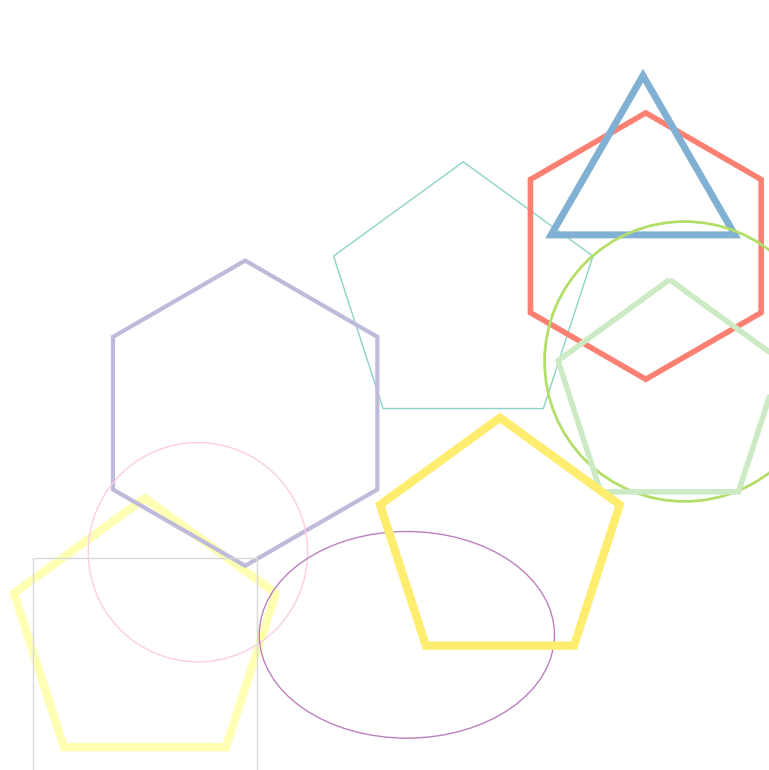[{"shape": "pentagon", "thickness": 0.5, "radius": 0.89, "center": [0.602, 0.613]}, {"shape": "pentagon", "thickness": 3, "radius": 0.89, "center": [0.188, 0.174]}, {"shape": "hexagon", "thickness": 1.5, "radius": 0.99, "center": [0.318, 0.463]}, {"shape": "hexagon", "thickness": 2, "radius": 0.86, "center": [0.839, 0.68]}, {"shape": "triangle", "thickness": 2.5, "radius": 0.69, "center": [0.835, 0.764]}, {"shape": "circle", "thickness": 1, "radius": 0.91, "center": [0.889, 0.531]}, {"shape": "circle", "thickness": 0.5, "radius": 0.71, "center": [0.257, 0.283]}, {"shape": "square", "thickness": 0.5, "radius": 0.73, "center": [0.188, 0.13]}, {"shape": "oval", "thickness": 0.5, "radius": 0.96, "center": [0.528, 0.176]}, {"shape": "pentagon", "thickness": 2, "radius": 0.76, "center": [0.87, 0.485]}, {"shape": "pentagon", "thickness": 3, "radius": 0.82, "center": [0.649, 0.294]}]